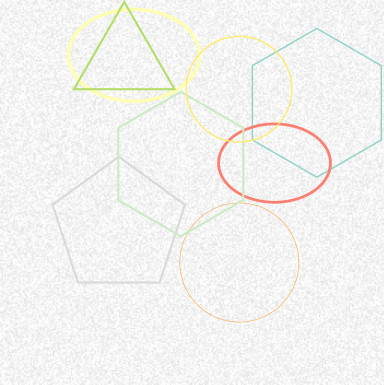[{"shape": "hexagon", "thickness": 1, "radius": 0.97, "center": [0.823, 0.733]}, {"shape": "oval", "thickness": 2.5, "radius": 0.85, "center": [0.348, 0.857]}, {"shape": "oval", "thickness": 2, "radius": 0.73, "center": [0.713, 0.576]}, {"shape": "circle", "thickness": 0.5, "radius": 0.77, "center": [0.622, 0.318]}, {"shape": "triangle", "thickness": 1.5, "radius": 0.76, "center": [0.323, 0.844]}, {"shape": "pentagon", "thickness": 1.5, "radius": 0.9, "center": [0.308, 0.412]}, {"shape": "hexagon", "thickness": 1.5, "radius": 0.94, "center": [0.47, 0.574]}, {"shape": "circle", "thickness": 1, "radius": 0.69, "center": [0.621, 0.768]}]